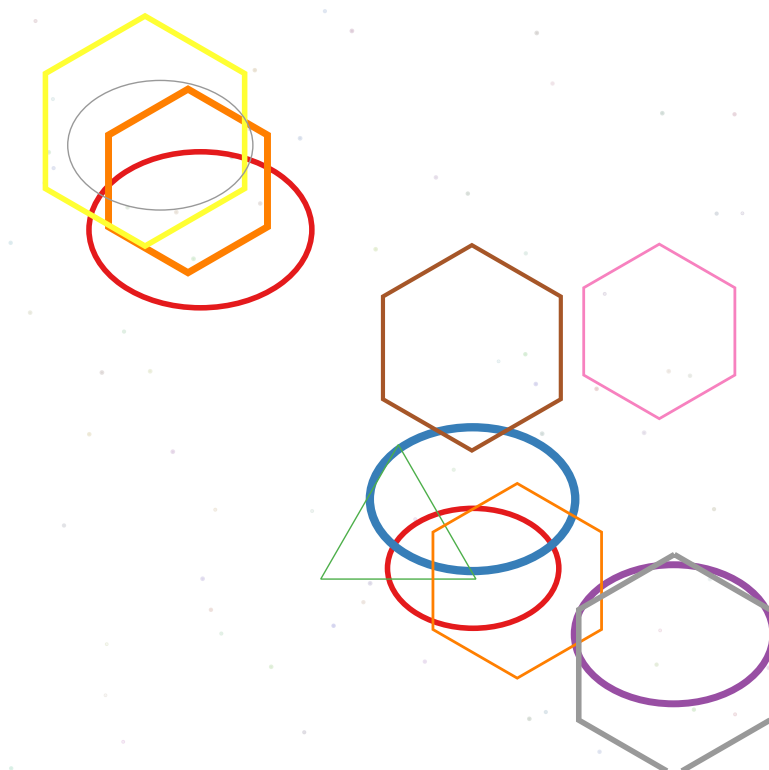[{"shape": "oval", "thickness": 2, "radius": 0.72, "center": [0.26, 0.702]}, {"shape": "oval", "thickness": 2, "radius": 0.56, "center": [0.614, 0.262]}, {"shape": "oval", "thickness": 3, "radius": 0.67, "center": [0.614, 0.352]}, {"shape": "triangle", "thickness": 0.5, "radius": 0.58, "center": [0.517, 0.306]}, {"shape": "oval", "thickness": 2.5, "radius": 0.65, "center": [0.875, 0.176]}, {"shape": "hexagon", "thickness": 2.5, "radius": 0.6, "center": [0.244, 0.765]}, {"shape": "hexagon", "thickness": 1, "radius": 0.63, "center": [0.672, 0.246]}, {"shape": "hexagon", "thickness": 2, "radius": 0.75, "center": [0.188, 0.83]}, {"shape": "hexagon", "thickness": 1.5, "radius": 0.67, "center": [0.613, 0.548]}, {"shape": "hexagon", "thickness": 1, "radius": 0.57, "center": [0.856, 0.57]}, {"shape": "hexagon", "thickness": 2, "radius": 0.72, "center": [0.876, 0.136]}, {"shape": "oval", "thickness": 0.5, "radius": 0.6, "center": [0.208, 0.811]}]